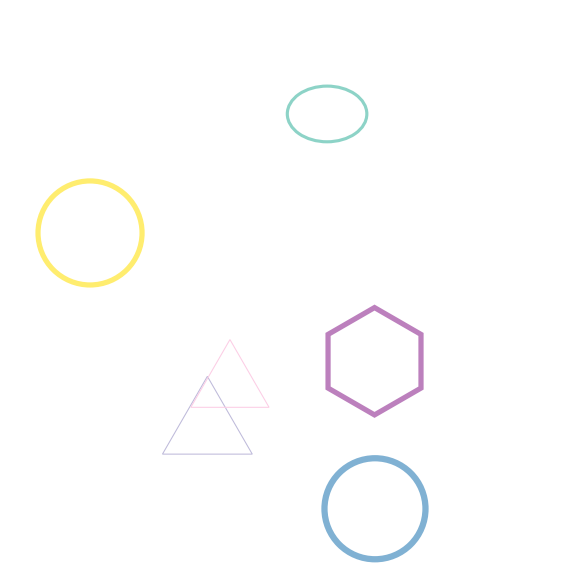[{"shape": "oval", "thickness": 1.5, "radius": 0.34, "center": [0.566, 0.802]}, {"shape": "triangle", "thickness": 0.5, "radius": 0.45, "center": [0.359, 0.258]}, {"shape": "circle", "thickness": 3, "radius": 0.44, "center": [0.649, 0.118]}, {"shape": "triangle", "thickness": 0.5, "radius": 0.39, "center": [0.398, 0.333]}, {"shape": "hexagon", "thickness": 2.5, "radius": 0.46, "center": [0.649, 0.374]}, {"shape": "circle", "thickness": 2.5, "radius": 0.45, "center": [0.156, 0.596]}]